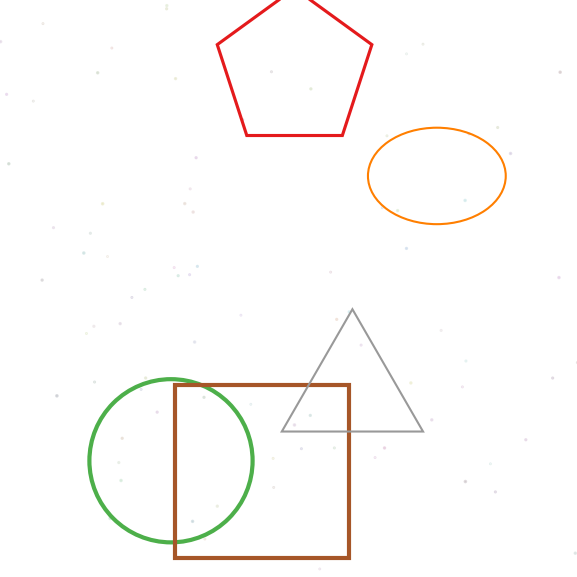[{"shape": "pentagon", "thickness": 1.5, "radius": 0.7, "center": [0.51, 0.878]}, {"shape": "circle", "thickness": 2, "radius": 0.71, "center": [0.296, 0.201]}, {"shape": "oval", "thickness": 1, "radius": 0.6, "center": [0.756, 0.694]}, {"shape": "square", "thickness": 2, "radius": 0.75, "center": [0.454, 0.182]}, {"shape": "triangle", "thickness": 1, "radius": 0.71, "center": [0.61, 0.322]}]